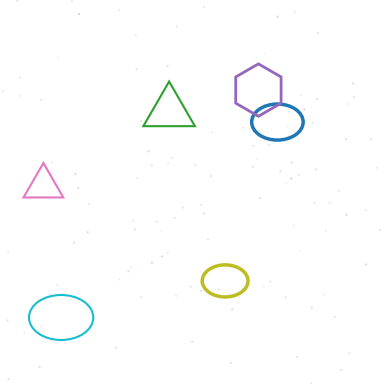[{"shape": "oval", "thickness": 2.5, "radius": 0.33, "center": [0.721, 0.683]}, {"shape": "triangle", "thickness": 1.5, "radius": 0.39, "center": [0.439, 0.711]}, {"shape": "hexagon", "thickness": 2, "radius": 0.34, "center": [0.671, 0.766]}, {"shape": "triangle", "thickness": 1.5, "radius": 0.3, "center": [0.113, 0.517]}, {"shape": "oval", "thickness": 2.5, "radius": 0.3, "center": [0.585, 0.27]}, {"shape": "oval", "thickness": 1.5, "radius": 0.42, "center": [0.159, 0.175]}]